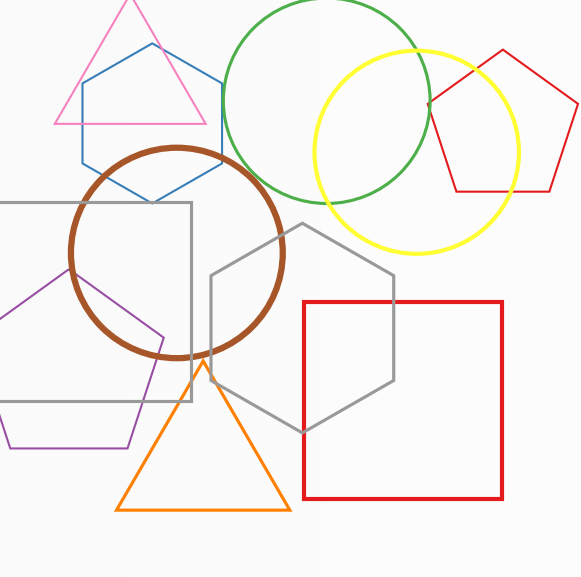[{"shape": "square", "thickness": 2, "radius": 0.85, "center": [0.693, 0.306]}, {"shape": "pentagon", "thickness": 1, "radius": 0.68, "center": [0.865, 0.777]}, {"shape": "hexagon", "thickness": 1, "radius": 0.69, "center": [0.262, 0.785]}, {"shape": "circle", "thickness": 1.5, "radius": 0.89, "center": [0.562, 0.825]}, {"shape": "pentagon", "thickness": 1, "radius": 0.86, "center": [0.119, 0.361]}, {"shape": "triangle", "thickness": 1.5, "radius": 0.86, "center": [0.35, 0.202]}, {"shape": "circle", "thickness": 2, "radius": 0.88, "center": [0.717, 0.736]}, {"shape": "circle", "thickness": 3, "radius": 0.91, "center": [0.304, 0.561]}, {"shape": "triangle", "thickness": 1, "radius": 0.75, "center": [0.224, 0.86]}, {"shape": "hexagon", "thickness": 1.5, "radius": 0.91, "center": [0.52, 0.431]}, {"shape": "square", "thickness": 1.5, "radius": 0.86, "center": [0.156, 0.477]}]